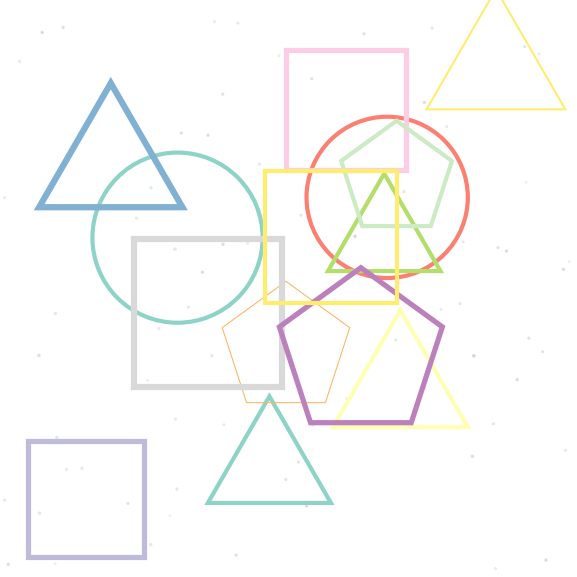[{"shape": "triangle", "thickness": 2, "radius": 0.62, "center": [0.467, 0.19]}, {"shape": "circle", "thickness": 2, "radius": 0.74, "center": [0.307, 0.588]}, {"shape": "triangle", "thickness": 2, "radius": 0.67, "center": [0.693, 0.327]}, {"shape": "square", "thickness": 2.5, "radius": 0.5, "center": [0.148, 0.135]}, {"shape": "circle", "thickness": 2, "radius": 0.7, "center": [0.67, 0.657]}, {"shape": "triangle", "thickness": 3, "radius": 0.72, "center": [0.192, 0.712]}, {"shape": "pentagon", "thickness": 0.5, "radius": 0.58, "center": [0.495, 0.396]}, {"shape": "triangle", "thickness": 2, "radius": 0.56, "center": [0.665, 0.586]}, {"shape": "square", "thickness": 2.5, "radius": 0.52, "center": [0.599, 0.809]}, {"shape": "square", "thickness": 3, "radius": 0.64, "center": [0.36, 0.457]}, {"shape": "pentagon", "thickness": 2.5, "radius": 0.74, "center": [0.625, 0.387]}, {"shape": "pentagon", "thickness": 2, "radius": 0.5, "center": [0.687, 0.689]}, {"shape": "square", "thickness": 2, "radius": 0.57, "center": [0.574, 0.589]}, {"shape": "triangle", "thickness": 1, "radius": 0.69, "center": [0.859, 0.879]}]